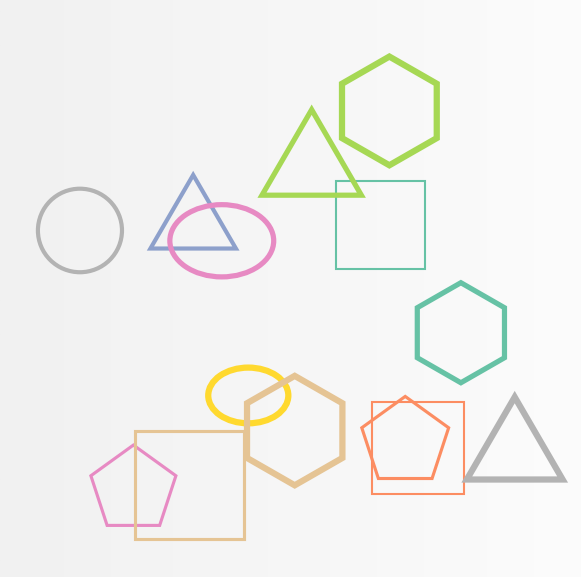[{"shape": "square", "thickness": 1, "radius": 0.38, "center": [0.654, 0.609]}, {"shape": "hexagon", "thickness": 2.5, "radius": 0.43, "center": [0.793, 0.423]}, {"shape": "pentagon", "thickness": 1.5, "radius": 0.39, "center": [0.697, 0.234]}, {"shape": "square", "thickness": 1, "radius": 0.4, "center": [0.72, 0.223]}, {"shape": "triangle", "thickness": 2, "radius": 0.42, "center": [0.332, 0.611]}, {"shape": "oval", "thickness": 2.5, "radius": 0.45, "center": [0.382, 0.582]}, {"shape": "pentagon", "thickness": 1.5, "radius": 0.38, "center": [0.229, 0.152]}, {"shape": "triangle", "thickness": 2.5, "radius": 0.49, "center": [0.536, 0.71]}, {"shape": "hexagon", "thickness": 3, "radius": 0.47, "center": [0.67, 0.807]}, {"shape": "oval", "thickness": 3, "radius": 0.34, "center": [0.427, 0.314]}, {"shape": "square", "thickness": 1.5, "radius": 0.47, "center": [0.326, 0.159]}, {"shape": "hexagon", "thickness": 3, "radius": 0.47, "center": [0.507, 0.254]}, {"shape": "circle", "thickness": 2, "radius": 0.36, "center": [0.138, 0.6]}, {"shape": "triangle", "thickness": 3, "radius": 0.48, "center": [0.886, 0.216]}]